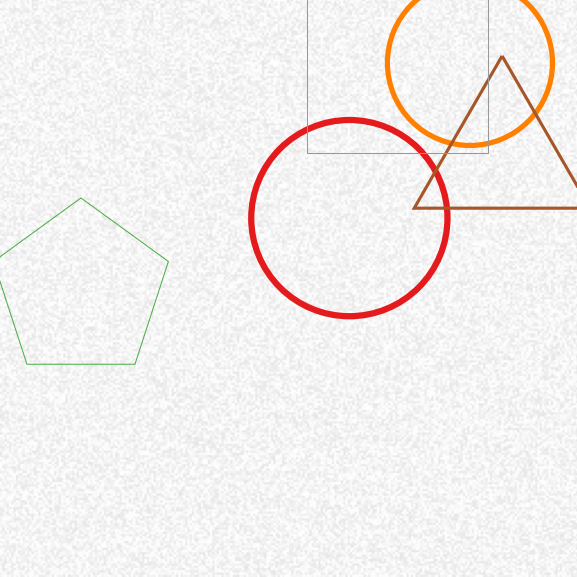[{"shape": "circle", "thickness": 3, "radius": 0.85, "center": [0.605, 0.621]}, {"shape": "pentagon", "thickness": 0.5, "radius": 0.8, "center": [0.14, 0.497]}, {"shape": "circle", "thickness": 2.5, "radius": 0.71, "center": [0.814, 0.89]}, {"shape": "triangle", "thickness": 1.5, "radius": 0.88, "center": [0.869, 0.727]}, {"shape": "square", "thickness": 0.5, "radius": 0.79, "center": [0.689, 0.891]}]